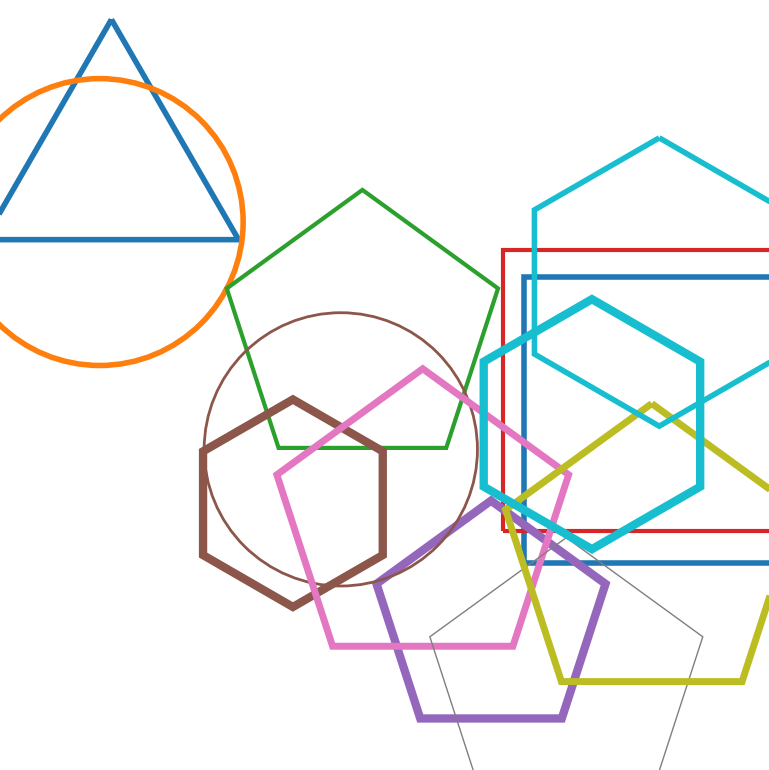[{"shape": "triangle", "thickness": 2, "radius": 0.95, "center": [0.145, 0.784]}, {"shape": "square", "thickness": 2, "radius": 0.93, "center": [0.867, 0.454]}, {"shape": "circle", "thickness": 2, "radius": 0.93, "center": [0.129, 0.712]}, {"shape": "pentagon", "thickness": 1.5, "radius": 0.93, "center": [0.471, 0.568]}, {"shape": "square", "thickness": 1.5, "radius": 0.91, "center": [0.836, 0.493]}, {"shape": "pentagon", "thickness": 3, "radius": 0.78, "center": [0.638, 0.193]}, {"shape": "circle", "thickness": 1, "radius": 0.89, "center": [0.443, 0.416]}, {"shape": "hexagon", "thickness": 3, "radius": 0.67, "center": [0.38, 0.346]}, {"shape": "pentagon", "thickness": 2.5, "radius": 1.0, "center": [0.549, 0.322]}, {"shape": "pentagon", "thickness": 0.5, "radius": 0.93, "center": [0.735, 0.115]}, {"shape": "pentagon", "thickness": 2.5, "radius": 1.0, "center": [0.846, 0.276]}, {"shape": "hexagon", "thickness": 3, "radius": 0.81, "center": [0.769, 0.449]}, {"shape": "hexagon", "thickness": 2, "radius": 0.94, "center": [0.856, 0.634]}]